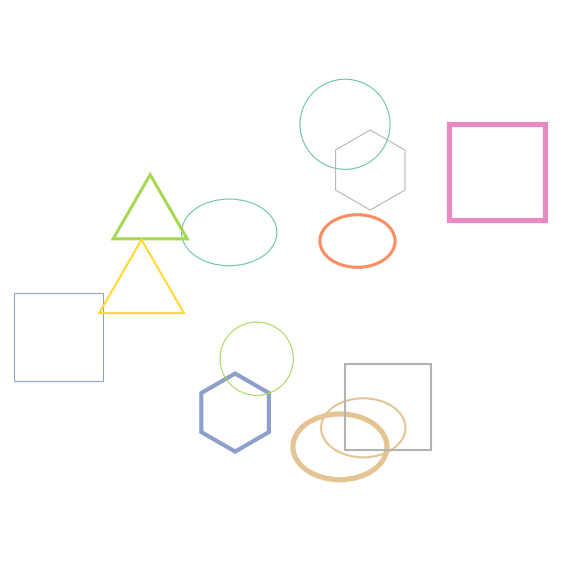[{"shape": "oval", "thickness": 0.5, "radius": 0.41, "center": [0.397, 0.597]}, {"shape": "circle", "thickness": 0.5, "radius": 0.39, "center": [0.597, 0.784]}, {"shape": "oval", "thickness": 1.5, "radius": 0.33, "center": [0.619, 0.582]}, {"shape": "hexagon", "thickness": 2, "radius": 0.34, "center": [0.407, 0.285]}, {"shape": "square", "thickness": 0.5, "radius": 0.38, "center": [0.101, 0.416]}, {"shape": "square", "thickness": 2.5, "radius": 0.42, "center": [0.861, 0.701]}, {"shape": "triangle", "thickness": 1.5, "radius": 0.37, "center": [0.26, 0.623]}, {"shape": "circle", "thickness": 0.5, "radius": 0.32, "center": [0.444, 0.378]}, {"shape": "triangle", "thickness": 1, "radius": 0.42, "center": [0.245, 0.499]}, {"shape": "oval", "thickness": 2.5, "radius": 0.41, "center": [0.589, 0.225]}, {"shape": "oval", "thickness": 1, "radius": 0.37, "center": [0.629, 0.258]}, {"shape": "square", "thickness": 1, "radius": 0.37, "center": [0.672, 0.294]}, {"shape": "hexagon", "thickness": 0.5, "radius": 0.35, "center": [0.641, 0.705]}]